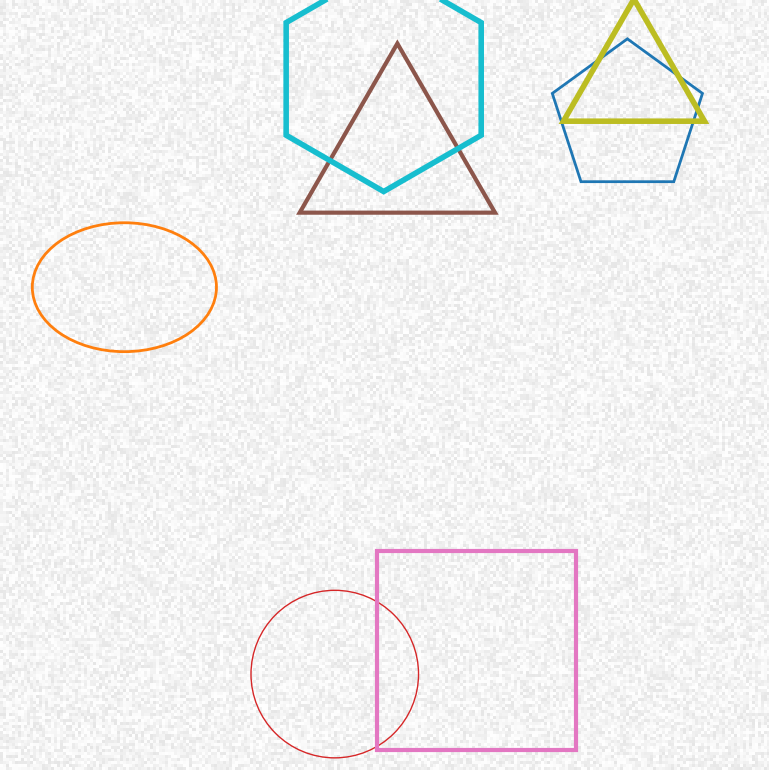[{"shape": "pentagon", "thickness": 1, "radius": 0.51, "center": [0.815, 0.847]}, {"shape": "oval", "thickness": 1, "radius": 0.6, "center": [0.162, 0.627]}, {"shape": "circle", "thickness": 0.5, "radius": 0.54, "center": [0.435, 0.125]}, {"shape": "triangle", "thickness": 1.5, "radius": 0.73, "center": [0.516, 0.797]}, {"shape": "square", "thickness": 1.5, "radius": 0.65, "center": [0.619, 0.155]}, {"shape": "triangle", "thickness": 2, "radius": 0.53, "center": [0.823, 0.895]}, {"shape": "hexagon", "thickness": 2, "radius": 0.73, "center": [0.498, 0.898]}]